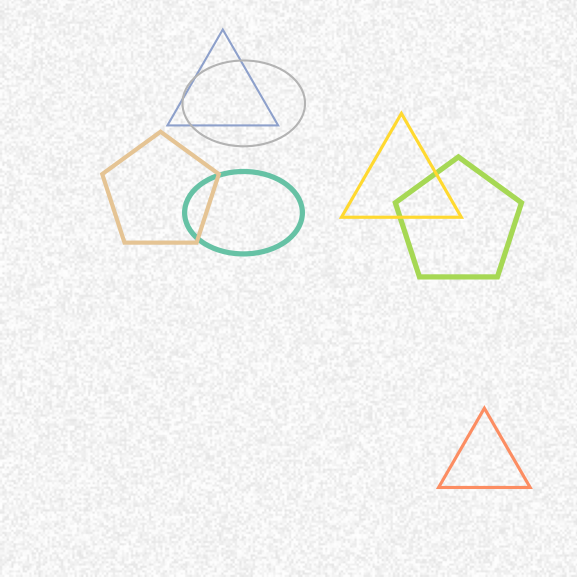[{"shape": "oval", "thickness": 2.5, "radius": 0.51, "center": [0.422, 0.631]}, {"shape": "triangle", "thickness": 1.5, "radius": 0.46, "center": [0.839, 0.201]}, {"shape": "triangle", "thickness": 1, "radius": 0.55, "center": [0.386, 0.837]}, {"shape": "pentagon", "thickness": 2.5, "radius": 0.57, "center": [0.794, 0.613]}, {"shape": "triangle", "thickness": 1.5, "radius": 0.6, "center": [0.695, 0.683]}, {"shape": "pentagon", "thickness": 2, "radius": 0.53, "center": [0.278, 0.665]}, {"shape": "oval", "thickness": 1, "radius": 0.53, "center": [0.422, 0.82]}]